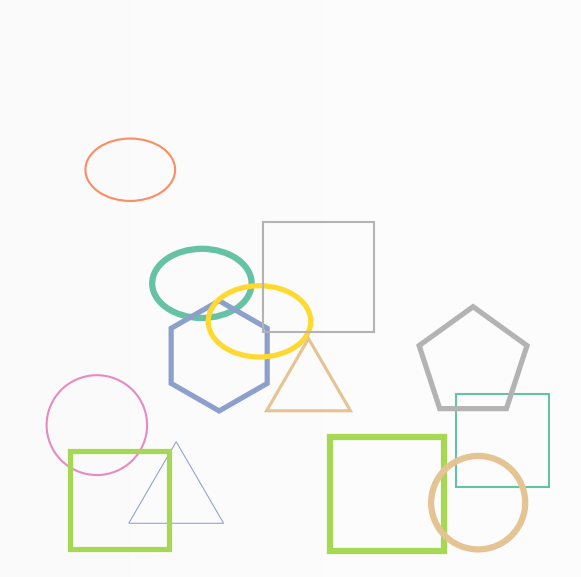[{"shape": "square", "thickness": 1, "radius": 0.4, "center": [0.864, 0.236]}, {"shape": "oval", "thickness": 3, "radius": 0.43, "center": [0.347, 0.508]}, {"shape": "oval", "thickness": 1, "radius": 0.39, "center": [0.224, 0.705]}, {"shape": "hexagon", "thickness": 2.5, "radius": 0.48, "center": [0.377, 0.383]}, {"shape": "triangle", "thickness": 0.5, "radius": 0.47, "center": [0.303, 0.14]}, {"shape": "circle", "thickness": 1, "radius": 0.43, "center": [0.167, 0.263]}, {"shape": "square", "thickness": 2.5, "radius": 0.42, "center": [0.206, 0.133]}, {"shape": "square", "thickness": 3, "radius": 0.49, "center": [0.666, 0.144]}, {"shape": "oval", "thickness": 2.5, "radius": 0.44, "center": [0.446, 0.443]}, {"shape": "triangle", "thickness": 1.5, "radius": 0.42, "center": [0.531, 0.329]}, {"shape": "circle", "thickness": 3, "radius": 0.4, "center": [0.823, 0.129]}, {"shape": "pentagon", "thickness": 2.5, "radius": 0.49, "center": [0.814, 0.37]}, {"shape": "square", "thickness": 1, "radius": 0.48, "center": [0.548, 0.52]}]